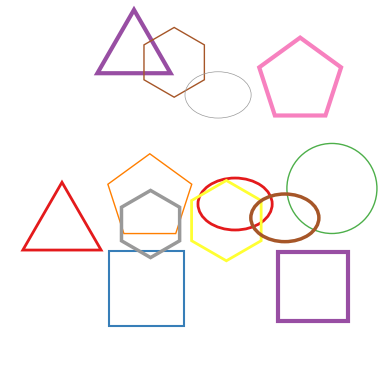[{"shape": "oval", "thickness": 2, "radius": 0.48, "center": [0.611, 0.47]}, {"shape": "triangle", "thickness": 2, "radius": 0.59, "center": [0.161, 0.409]}, {"shape": "square", "thickness": 1.5, "radius": 0.49, "center": [0.381, 0.251]}, {"shape": "circle", "thickness": 1, "radius": 0.58, "center": [0.862, 0.51]}, {"shape": "square", "thickness": 3, "radius": 0.45, "center": [0.813, 0.257]}, {"shape": "triangle", "thickness": 3, "radius": 0.55, "center": [0.348, 0.865]}, {"shape": "pentagon", "thickness": 1, "radius": 0.57, "center": [0.389, 0.486]}, {"shape": "hexagon", "thickness": 2, "radius": 0.52, "center": [0.588, 0.427]}, {"shape": "oval", "thickness": 2.5, "radius": 0.44, "center": [0.74, 0.434]}, {"shape": "hexagon", "thickness": 1, "radius": 0.45, "center": [0.452, 0.838]}, {"shape": "pentagon", "thickness": 3, "radius": 0.56, "center": [0.78, 0.79]}, {"shape": "oval", "thickness": 0.5, "radius": 0.43, "center": [0.566, 0.753]}, {"shape": "hexagon", "thickness": 2.5, "radius": 0.44, "center": [0.391, 0.418]}]